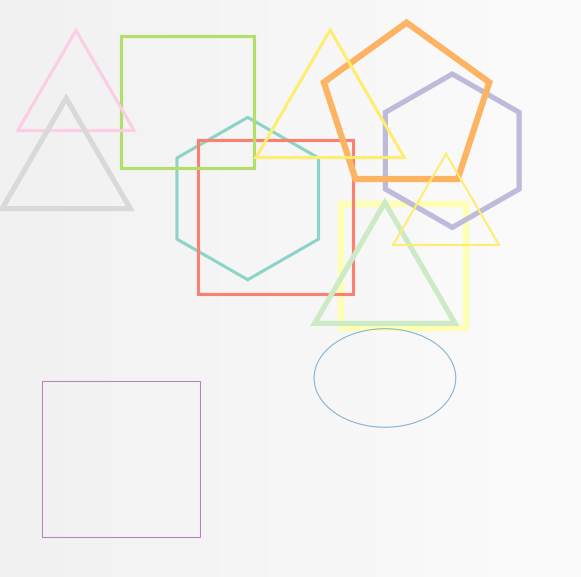[{"shape": "hexagon", "thickness": 1.5, "radius": 0.7, "center": [0.426, 0.655]}, {"shape": "square", "thickness": 3, "radius": 0.54, "center": [0.694, 0.538]}, {"shape": "hexagon", "thickness": 2.5, "radius": 0.66, "center": [0.778, 0.738]}, {"shape": "square", "thickness": 1.5, "radius": 0.67, "center": [0.474, 0.623]}, {"shape": "oval", "thickness": 0.5, "radius": 0.61, "center": [0.662, 0.345]}, {"shape": "pentagon", "thickness": 3, "radius": 0.75, "center": [0.699, 0.81]}, {"shape": "square", "thickness": 1.5, "radius": 0.57, "center": [0.322, 0.822]}, {"shape": "triangle", "thickness": 1.5, "radius": 0.58, "center": [0.131, 0.831]}, {"shape": "triangle", "thickness": 2.5, "radius": 0.64, "center": [0.114, 0.702]}, {"shape": "square", "thickness": 0.5, "radius": 0.68, "center": [0.208, 0.205]}, {"shape": "triangle", "thickness": 2.5, "radius": 0.7, "center": [0.662, 0.509]}, {"shape": "triangle", "thickness": 1, "radius": 0.53, "center": [0.767, 0.628]}, {"shape": "triangle", "thickness": 1.5, "radius": 0.74, "center": [0.568, 0.8]}]